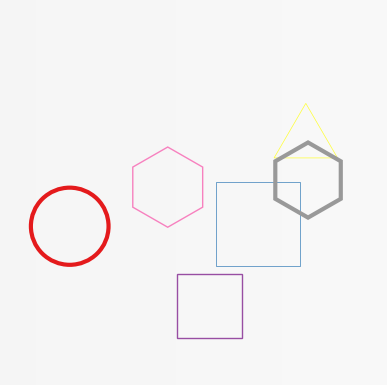[{"shape": "circle", "thickness": 3, "radius": 0.5, "center": [0.18, 0.412]}, {"shape": "square", "thickness": 0.5, "radius": 0.54, "center": [0.667, 0.418]}, {"shape": "square", "thickness": 1, "radius": 0.42, "center": [0.541, 0.205]}, {"shape": "triangle", "thickness": 0.5, "radius": 0.47, "center": [0.789, 0.637]}, {"shape": "hexagon", "thickness": 1, "radius": 0.52, "center": [0.433, 0.514]}, {"shape": "hexagon", "thickness": 3, "radius": 0.49, "center": [0.795, 0.532]}]